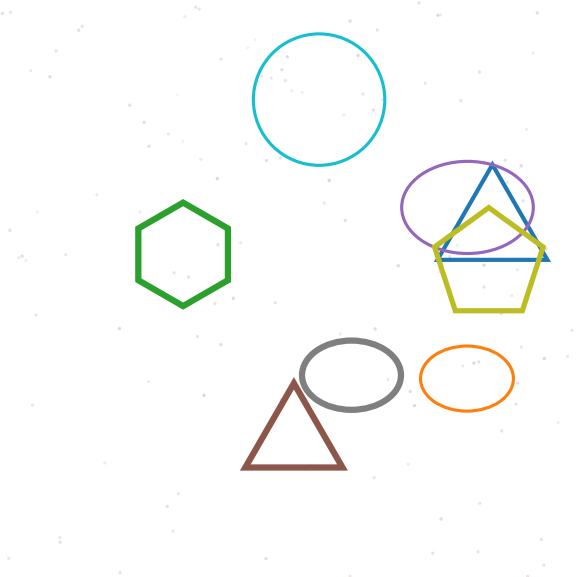[{"shape": "triangle", "thickness": 2, "radius": 0.55, "center": [0.853, 0.604]}, {"shape": "oval", "thickness": 1.5, "radius": 0.4, "center": [0.809, 0.344]}, {"shape": "hexagon", "thickness": 3, "radius": 0.45, "center": [0.317, 0.559]}, {"shape": "oval", "thickness": 1.5, "radius": 0.57, "center": [0.81, 0.64]}, {"shape": "triangle", "thickness": 3, "radius": 0.49, "center": [0.509, 0.238]}, {"shape": "oval", "thickness": 3, "radius": 0.43, "center": [0.609, 0.349]}, {"shape": "pentagon", "thickness": 2.5, "radius": 0.49, "center": [0.846, 0.541]}, {"shape": "circle", "thickness": 1.5, "radius": 0.57, "center": [0.553, 0.827]}]